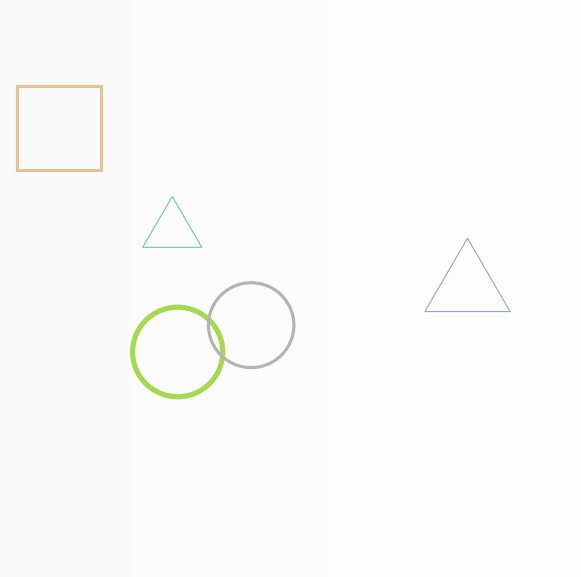[{"shape": "triangle", "thickness": 0.5, "radius": 0.29, "center": [0.296, 0.6]}, {"shape": "triangle", "thickness": 0.5, "radius": 0.42, "center": [0.804, 0.502]}, {"shape": "circle", "thickness": 2.5, "radius": 0.39, "center": [0.306, 0.39]}, {"shape": "square", "thickness": 1.5, "radius": 0.36, "center": [0.102, 0.778]}, {"shape": "circle", "thickness": 1.5, "radius": 0.37, "center": [0.432, 0.436]}]